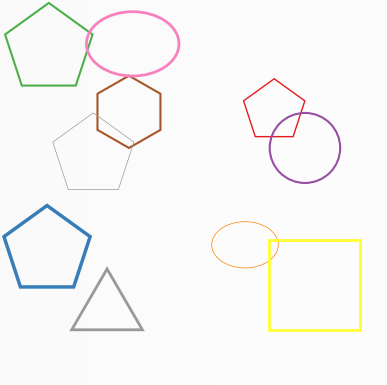[{"shape": "pentagon", "thickness": 1, "radius": 0.42, "center": [0.708, 0.712]}, {"shape": "pentagon", "thickness": 2.5, "radius": 0.58, "center": [0.121, 0.349]}, {"shape": "pentagon", "thickness": 1.5, "radius": 0.59, "center": [0.126, 0.874]}, {"shape": "circle", "thickness": 1.5, "radius": 0.45, "center": [0.787, 0.616]}, {"shape": "oval", "thickness": 0.5, "radius": 0.43, "center": [0.632, 0.364]}, {"shape": "square", "thickness": 2, "radius": 0.59, "center": [0.811, 0.261]}, {"shape": "hexagon", "thickness": 1.5, "radius": 0.47, "center": [0.333, 0.71]}, {"shape": "oval", "thickness": 2, "radius": 0.6, "center": [0.342, 0.886]}, {"shape": "triangle", "thickness": 2, "radius": 0.53, "center": [0.276, 0.196]}, {"shape": "pentagon", "thickness": 0.5, "radius": 0.55, "center": [0.241, 0.597]}]